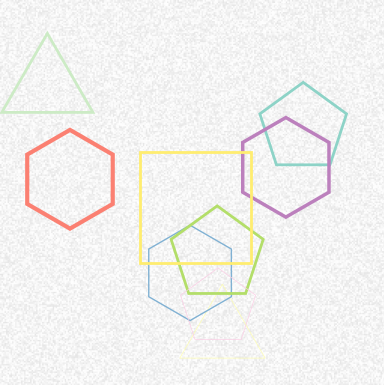[{"shape": "pentagon", "thickness": 2, "radius": 0.59, "center": [0.788, 0.668]}, {"shape": "triangle", "thickness": 0.5, "radius": 0.64, "center": [0.578, 0.134]}, {"shape": "hexagon", "thickness": 3, "radius": 0.64, "center": [0.182, 0.534]}, {"shape": "hexagon", "thickness": 1, "radius": 0.62, "center": [0.494, 0.291]}, {"shape": "pentagon", "thickness": 2, "radius": 0.63, "center": [0.564, 0.339]}, {"shape": "pentagon", "thickness": 0.5, "radius": 0.51, "center": [0.566, 0.202]}, {"shape": "hexagon", "thickness": 2.5, "radius": 0.65, "center": [0.742, 0.565]}, {"shape": "triangle", "thickness": 2, "radius": 0.68, "center": [0.123, 0.776]}, {"shape": "square", "thickness": 2, "radius": 0.72, "center": [0.508, 0.462]}]